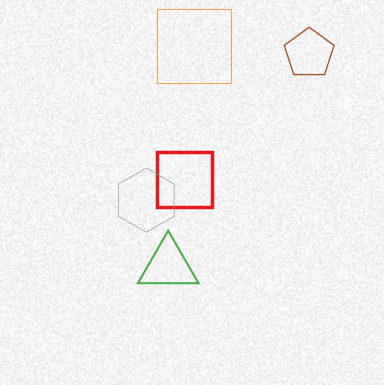[{"shape": "square", "thickness": 2.5, "radius": 0.36, "center": [0.479, 0.533]}, {"shape": "triangle", "thickness": 1.5, "radius": 0.45, "center": [0.437, 0.31]}, {"shape": "square", "thickness": 0.5, "radius": 0.48, "center": [0.504, 0.881]}, {"shape": "pentagon", "thickness": 1, "radius": 0.34, "center": [0.803, 0.861]}, {"shape": "hexagon", "thickness": 0.5, "radius": 0.42, "center": [0.38, 0.48]}]